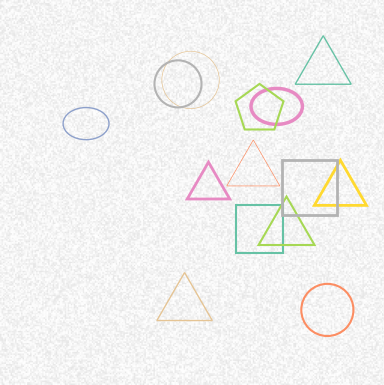[{"shape": "square", "thickness": 1.5, "radius": 0.31, "center": [0.674, 0.405]}, {"shape": "triangle", "thickness": 1, "radius": 0.42, "center": [0.84, 0.823]}, {"shape": "triangle", "thickness": 0.5, "radius": 0.4, "center": [0.658, 0.557]}, {"shape": "circle", "thickness": 1.5, "radius": 0.34, "center": [0.85, 0.195]}, {"shape": "oval", "thickness": 1, "radius": 0.3, "center": [0.224, 0.679]}, {"shape": "triangle", "thickness": 2, "radius": 0.32, "center": [0.542, 0.515]}, {"shape": "oval", "thickness": 2.5, "radius": 0.33, "center": [0.719, 0.724]}, {"shape": "triangle", "thickness": 1.5, "radius": 0.42, "center": [0.744, 0.406]}, {"shape": "pentagon", "thickness": 1.5, "radius": 0.33, "center": [0.674, 0.717]}, {"shape": "triangle", "thickness": 2, "radius": 0.39, "center": [0.884, 0.506]}, {"shape": "triangle", "thickness": 1, "radius": 0.42, "center": [0.479, 0.209]}, {"shape": "circle", "thickness": 0.5, "radius": 0.37, "center": [0.495, 0.792]}, {"shape": "square", "thickness": 2, "radius": 0.36, "center": [0.803, 0.512]}, {"shape": "circle", "thickness": 1.5, "radius": 0.31, "center": [0.462, 0.782]}]